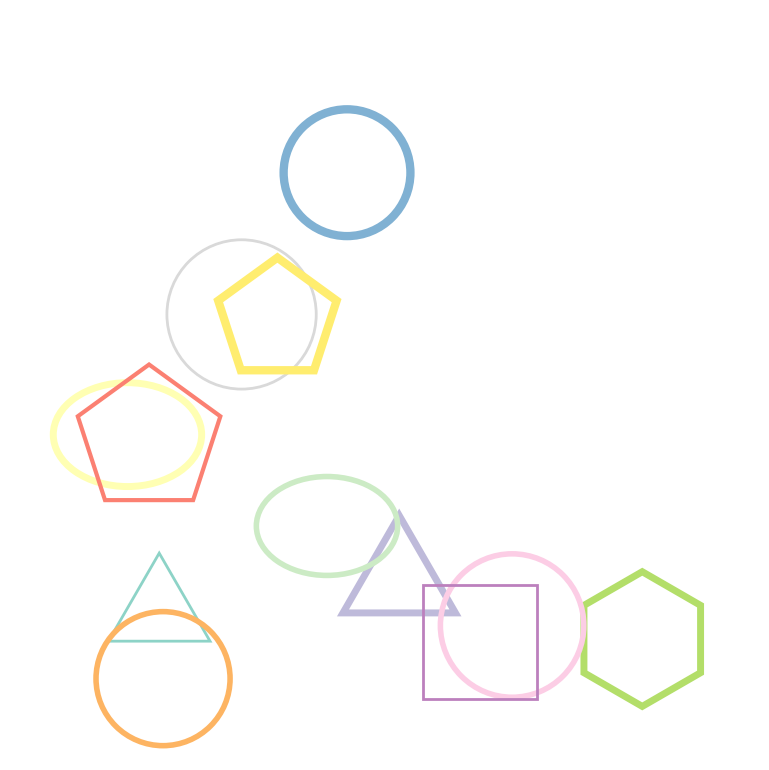[{"shape": "triangle", "thickness": 1, "radius": 0.38, "center": [0.207, 0.205]}, {"shape": "oval", "thickness": 2.5, "radius": 0.48, "center": [0.166, 0.436]}, {"shape": "triangle", "thickness": 2.5, "radius": 0.42, "center": [0.518, 0.246]}, {"shape": "pentagon", "thickness": 1.5, "radius": 0.49, "center": [0.194, 0.429]}, {"shape": "circle", "thickness": 3, "radius": 0.41, "center": [0.451, 0.776]}, {"shape": "circle", "thickness": 2, "radius": 0.44, "center": [0.212, 0.119]}, {"shape": "hexagon", "thickness": 2.5, "radius": 0.44, "center": [0.834, 0.17]}, {"shape": "circle", "thickness": 2, "radius": 0.47, "center": [0.665, 0.188]}, {"shape": "circle", "thickness": 1, "radius": 0.48, "center": [0.314, 0.592]}, {"shape": "square", "thickness": 1, "radius": 0.37, "center": [0.624, 0.166]}, {"shape": "oval", "thickness": 2, "radius": 0.46, "center": [0.425, 0.317]}, {"shape": "pentagon", "thickness": 3, "radius": 0.4, "center": [0.36, 0.585]}]